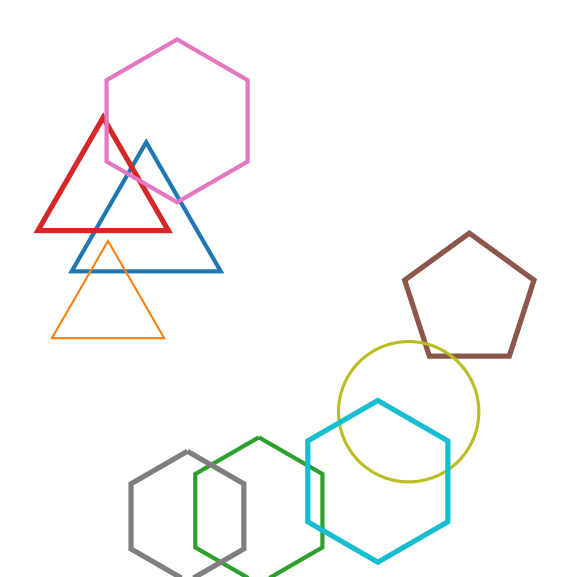[{"shape": "triangle", "thickness": 2, "radius": 0.75, "center": [0.253, 0.604]}, {"shape": "triangle", "thickness": 1, "radius": 0.56, "center": [0.187, 0.47]}, {"shape": "hexagon", "thickness": 2, "radius": 0.64, "center": [0.448, 0.115]}, {"shape": "triangle", "thickness": 2.5, "radius": 0.65, "center": [0.179, 0.665]}, {"shape": "pentagon", "thickness": 2.5, "radius": 0.59, "center": [0.813, 0.478]}, {"shape": "hexagon", "thickness": 2, "radius": 0.7, "center": [0.307, 0.79]}, {"shape": "hexagon", "thickness": 2.5, "radius": 0.56, "center": [0.325, 0.105]}, {"shape": "circle", "thickness": 1.5, "radius": 0.61, "center": [0.708, 0.286]}, {"shape": "hexagon", "thickness": 2.5, "radius": 0.7, "center": [0.654, 0.166]}]